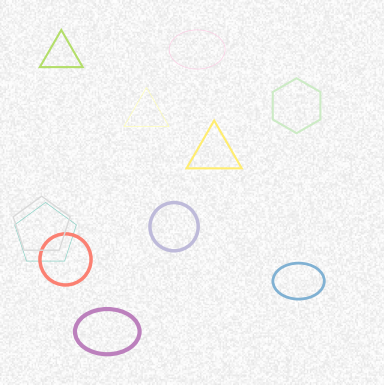[{"shape": "pentagon", "thickness": 0.5, "radius": 0.42, "center": [0.118, 0.39]}, {"shape": "triangle", "thickness": 0.5, "radius": 0.34, "center": [0.381, 0.705]}, {"shape": "circle", "thickness": 2.5, "radius": 0.31, "center": [0.452, 0.411]}, {"shape": "circle", "thickness": 2.5, "radius": 0.33, "center": [0.17, 0.326]}, {"shape": "oval", "thickness": 2, "radius": 0.33, "center": [0.776, 0.27]}, {"shape": "triangle", "thickness": 1.5, "radius": 0.32, "center": [0.159, 0.858]}, {"shape": "oval", "thickness": 0.5, "radius": 0.36, "center": [0.512, 0.871]}, {"shape": "pentagon", "thickness": 1, "radius": 0.39, "center": [0.108, 0.413]}, {"shape": "oval", "thickness": 3, "radius": 0.42, "center": [0.279, 0.139]}, {"shape": "hexagon", "thickness": 1.5, "radius": 0.36, "center": [0.77, 0.725]}, {"shape": "triangle", "thickness": 1.5, "radius": 0.41, "center": [0.556, 0.604]}]